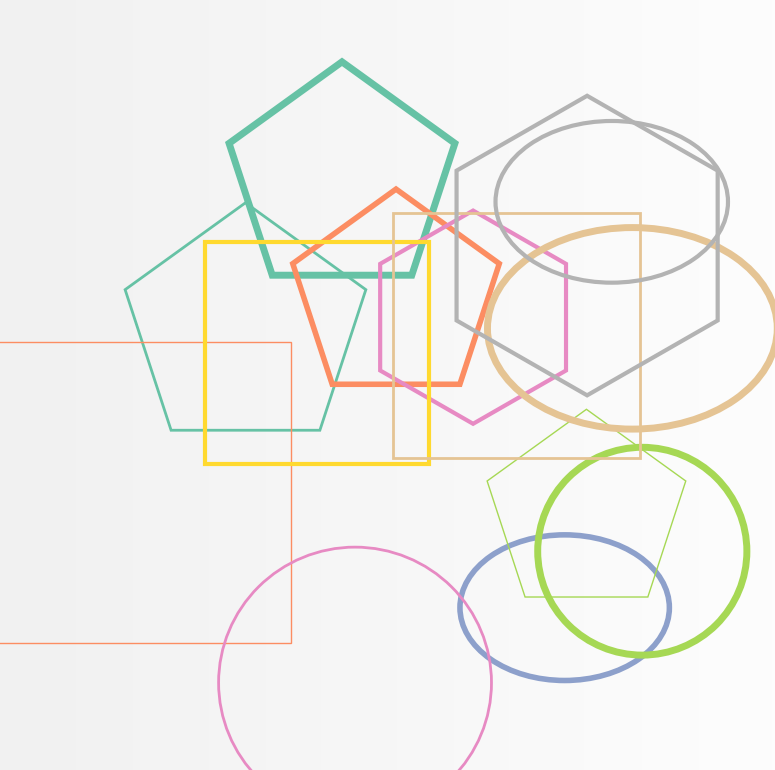[{"shape": "pentagon", "thickness": 2.5, "radius": 0.77, "center": [0.441, 0.767]}, {"shape": "pentagon", "thickness": 1, "radius": 0.82, "center": [0.317, 0.573]}, {"shape": "square", "thickness": 0.5, "radius": 0.98, "center": [0.18, 0.361]}, {"shape": "pentagon", "thickness": 2, "radius": 0.7, "center": [0.511, 0.614]}, {"shape": "oval", "thickness": 2, "radius": 0.68, "center": [0.729, 0.211]}, {"shape": "circle", "thickness": 1, "radius": 0.88, "center": [0.458, 0.113]}, {"shape": "hexagon", "thickness": 1.5, "radius": 0.69, "center": [0.61, 0.588]}, {"shape": "pentagon", "thickness": 0.5, "radius": 0.67, "center": [0.757, 0.334]}, {"shape": "circle", "thickness": 2.5, "radius": 0.67, "center": [0.829, 0.284]}, {"shape": "square", "thickness": 1.5, "radius": 0.72, "center": [0.409, 0.541]}, {"shape": "oval", "thickness": 2.5, "radius": 0.93, "center": [0.816, 0.574]}, {"shape": "square", "thickness": 1, "radius": 0.8, "center": [0.667, 0.565]}, {"shape": "hexagon", "thickness": 1.5, "radius": 0.97, "center": [0.758, 0.681]}, {"shape": "oval", "thickness": 1.5, "radius": 0.75, "center": [0.789, 0.738]}]